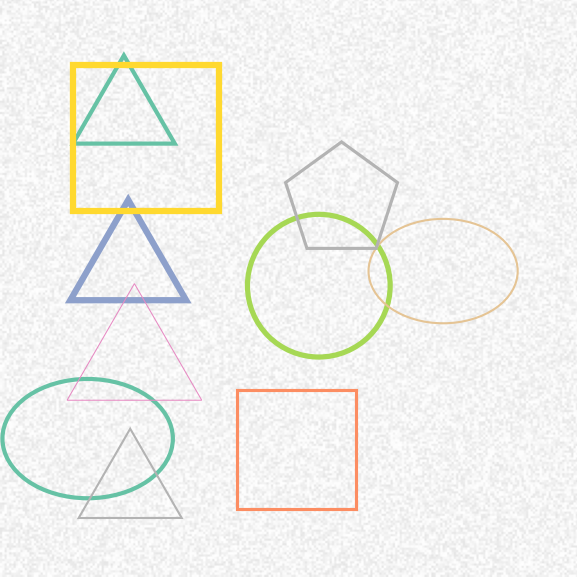[{"shape": "oval", "thickness": 2, "radius": 0.74, "center": [0.152, 0.24]}, {"shape": "triangle", "thickness": 2, "radius": 0.51, "center": [0.215, 0.801]}, {"shape": "square", "thickness": 1.5, "radius": 0.51, "center": [0.513, 0.222]}, {"shape": "triangle", "thickness": 3, "radius": 0.58, "center": [0.222, 0.537]}, {"shape": "triangle", "thickness": 0.5, "radius": 0.67, "center": [0.233, 0.373]}, {"shape": "circle", "thickness": 2.5, "radius": 0.62, "center": [0.552, 0.504]}, {"shape": "square", "thickness": 3, "radius": 0.63, "center": [0.253, 0.761]}, {"shape": "oval", "thickness": 1, "radius": 0.65, "center": [0.767, 0.53]}, {"shape": "pentagon", "thickness": 1.5, "radius": 0.51, "center": [0.591, 0.651]}, {"shape": "triangle", "thickness": 1, "radius": 0.52, "center": [0.225, 0.154]}]